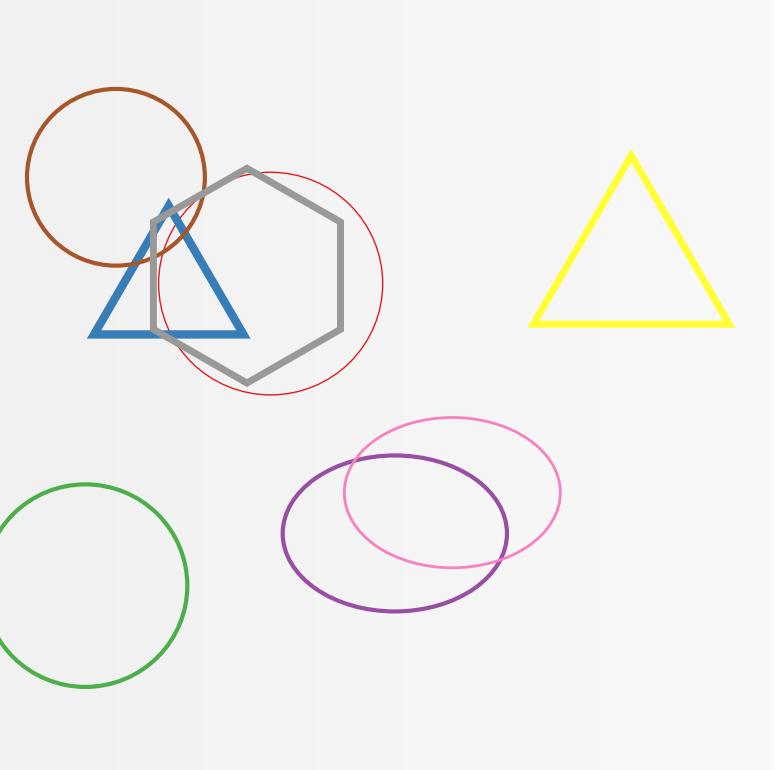[{"shape": "circle", "thickness": 0.5, "radius": 0.72, "center": [0.349, 0.632]}, {"shape": "triangle", "thickness": 3, "radius": 0.56, "center": [0.218, 0.621]}, {"shape": "circle", "thickness": 1.5, "radius": 0.66, "center": [0.11, 0.239]}, {"shape": "oval", "thickness": 1.5, "radius": 0.72, "center": [0.509, 0.307]}, {"shape": "triangle", "thickness": 2.5, "radius": 0.73, "center": [0.814, 0.652]}, {"shape": "circle", "thickness": 1.5, "radius": 0.57, "center": [0.15, 0.77]}, {"shape": "oval", "thickness": 1, "radius": 0.7, "center": [0.584, 0.36]}, {"shape": "hexagon", "thickness": 2.5, "radius": 0.7, "center": [0.319, 0.642]}]